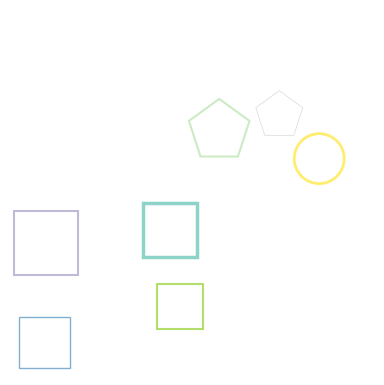[{"shape": "square", "thickness": 2.5, "radius": 0.35, "center": [0.441, 0.403]}, {"shape": "square", "thickness": 1.5, "radius": 0.41, "center": [0.119, 0.369]}, {"shape": "square", "thickness": 1, "radius": 0.33, "center": [0.115, 0.11]}, {"shape": "square", "thickness": 1.5, "radius": 0.29, "center": [0.468, 0.204]}, {"shape": "pentagon", "thickness": 0.5, "radius": 0.32, "center": [0.725, 0.7]}, {"shape": "pentagon", "thickness": 1.5, "radius": 0.41, "center": [0.569, 0.66]}, {"shape": "circle", "thickness": 2, "radius": 0.32, "center": [0.829, 0.588]}]